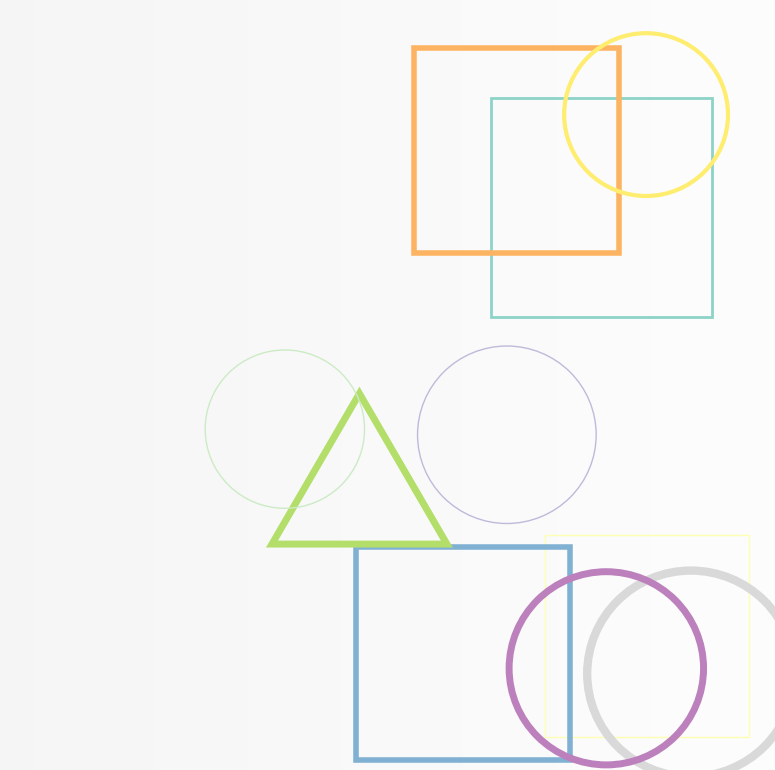[{"shape": "square", "thickness": 1, "radius": 0.71, "center": [0.776, 0.731]}, {"shape": "square", "thickness": 0.5, "radius": 0.66, "center": [0.835, 0.174]}, {"shape": "circle", "thickness": 0.5, "radius": 0.58, "center": [0.654, 0.435]}, {"shape": "square", "thickness": 2, "radius": 0.69, "center": [0.597, 0.151]}, {"shape": "square", "thickness": 2, "radius": 0.66, "center": [0.666, 0.804]}, {"shape": "triangle", "thickness": 2.5, "radius": 0.65, "center": [0.464, 0.359]}, {"shape": "circle", "thickness": 3, "radius": 0.67, "center": [0.892, 0.125]}, {"shape": "circle", "thickness": 2.5, "radius": 0.63, "center": [0.782, 0.132]}, {"shape": "circle", "thickness": 0.5, "radius": 0.51, "center": [0.368, 0.443]}, {"shape": "circle", "thickness": 1.5, "radius": 0.53, "center": [0.834, 0.851]}]